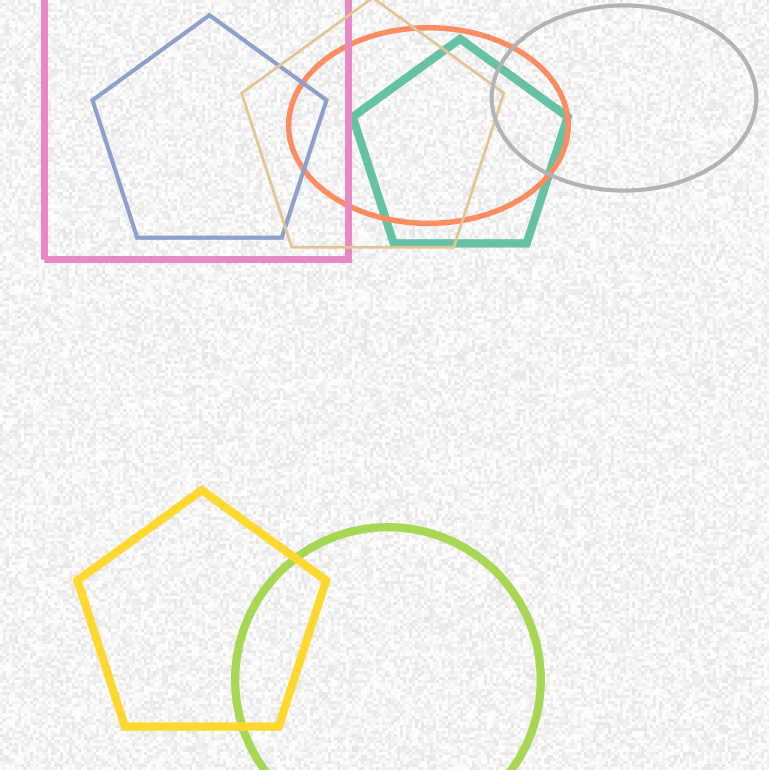[{"shape": "pentagon", "thickness": 3, "radius": 0.73, "center": [0.598, 0.803]}, {"shape": "oval", "thickness": 2, "radius": 0.91, "center": [0.556, 0.837]}, {"shape": "pentagon", "thickness": 1.5, "radius": 0.8, "center": [0.272, 0.821]}, {"shape": "square", "thickness": 2.5, "radius": 0.99, "center": [0.254, 0.861]}, {"shape": "circle", "thickness": 3, "radius": 0.99, "center": [0.504, 0.117]}, {"shape": "pentagon", "thickness": 3, "radius": 0.85, "center": [0.262, 0.194]}, {"shape": "pentagon", "thickness": 1, "radius": 0.9, "center": [0.484, 0.824]}, {"shape": "oval", "thickness": 1.5, "radius": 0.86, "center": [0.81, 0.873]}]